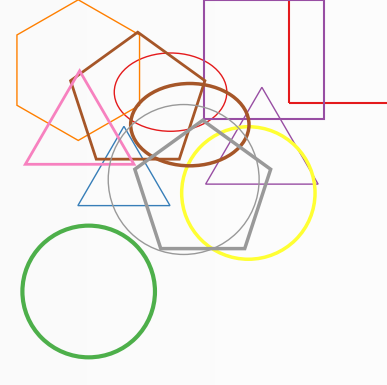[{"shape": "square", "thickness": 1.5, "radius": 0.71, "center": [0.888, 0.872]}, {"shape": "oval", "thickness": 1, "radius": 0.73, "center": [0.44, 0.761]}, {"shape": "triangle", "thickness": 1, "radius": 0.69, "center": [0.32, 0.535]}, {"shape": "circle", "thickness": 3, "radius": 0.86, "center": [0.229, 0.243]}, {"shape": "square", "thickness": 1.5, "radius": 0.78, "center": [0.681, 0.845]}, {"shape": "triangle", "thickness": 1, "radius": 0.84, "center": [0.676, 0.606]}, {"shape": "hexagon", "thickness": 1, "radius": 0.91, "center": [0.202, 0.818]}, {"shape": "circle", "thickness": 2.5, "radius": 0.86, "center": [0.641, 0.499]}, {"shape": "pentagon", "thickness": 2, "radius": 0.91, "center": [0.356, 0.734]}, {"shape": "oval", "thickness": 2.5, "radius": 0.76, "center": [0.49, 0.676]}, {"shape": "triangle", "thickness": 2, "radius": 0.81, "center": [0.206, 0.654]}, {"shape": "circle", "thickness": 1, "radius": 0.97, "center": [0.474, 0.534]}, {"shape": "pentagon", "thickness": 2.5, "radius": 0.92, "center": [0.523, 0.503]}]